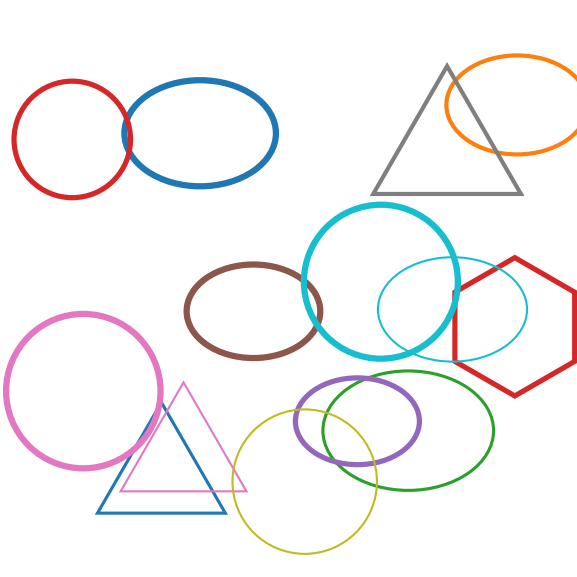[{"shape": "oval", "thickness": 3, "radius": 0.66, "center": [0.347, 0.768]}, {"shape": "triangle", "thickness": 1.5, "radius": 0.64, "center": [0.279, 0.174]}, {"shape": "oval", "thickness": 2, "radius": 0.61, "center": [0.895, 0.817]}, {"shape": "oval", "thickness": 1.5, "radius": 0.74, "center": [0.707, 0.253]}, {"shape": "circle", "thickness": 2.5, "radius": 0.5, "center": [0.125, 0.758]}, {"shape": "hexagon", "thickness": 2.5, "radius": 0.6, "center": [0.891, 0.433]}, {"shape": "oval", "thickness": 2.5, "radius": 0.54, "center": [0.619, 0.27]}, {"shape": "oval", "thickness": 3, "radius": 0.58, "center": [0.439, 0.46]}, {"shape": "triangle", "thickness": 1, "radius": 0.63, "center": [0.318, 0.211]}, {"shape": "circle", "thickness": 3, "radius": 0.67, "center": [0.144, 0.322]}, {"shape": "triangle", "thickness": 2, "radius": 0.74, "center": [0.774, 0.737]}, {"shape": "circle", "thickness": 1, "radius": 0.63, "center": [0.528, 0.165]}, {"shape": "circle", "thickness": 3, "radius": 0.67, "center": [0.66, 0.511]}, {"shape": "oval", "thickness": 1, "radius": 0.65, "center": [0.784, 0.463]}]